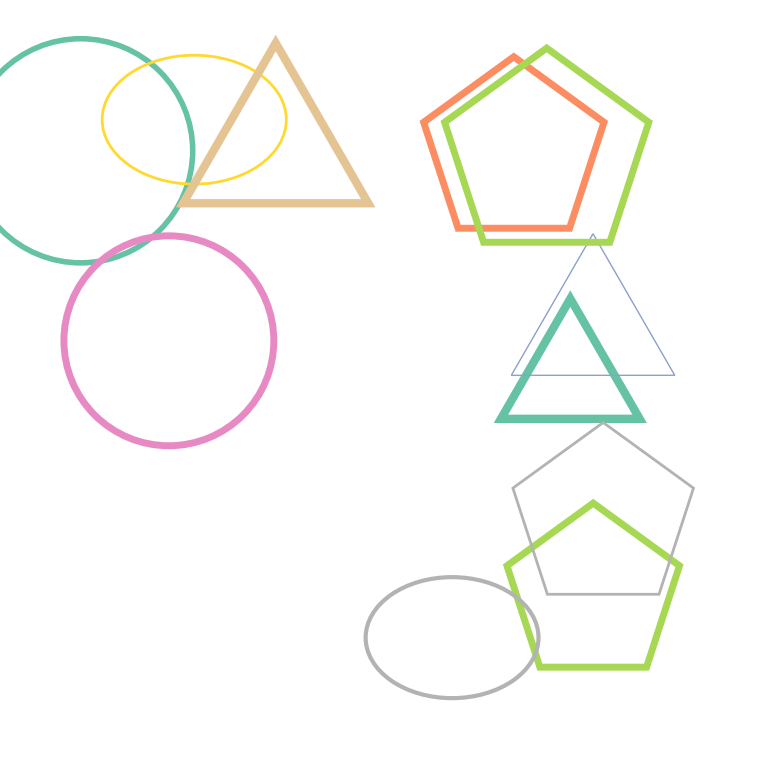[{"shape": "circle", "thickness": 2, "radius": 0.73, "center": [0.105, 0.804]}, {"shape": "triangle", "thickness": 3, "radius": 0.52, "center": [0.741, 0.508]}, {"shape": "pentagon", "thickness": 2.5, "radius": 0.62, "center": [0.667, 0.803]}, {"shape": "triangle", "thickness": 0.5, "radius": 0.61, "center": [0.77, 0.574]}, {"shape": "circle", "thickness": 2.5, "radius": 0.68, "center": [0.219, 0.557]}, {"shape": "pentagon", "thickness": 2.5, "radius": 0.7, "center": [0.71, 0.798]}, {"shape": "pentagon", "thickness": 2.5, "radius": 0.59, "center": [0.77, 0.229]}, {"shape": "oval", "thickness": 1, "radius": 0.6, "center": [0.252, 0.845]}, {"shape": "triangle", "thickness": 3, "radius": 0.69, "center": [0.358, 0.805]}, {"shape": "pentagon", "thickness": 1, "radius": 0.62, "center": [0.783, 0.328]}, {"shape": "oval", "thickness": 1.5, "radius": 0.56, "center": [0.587, 0.172]}]